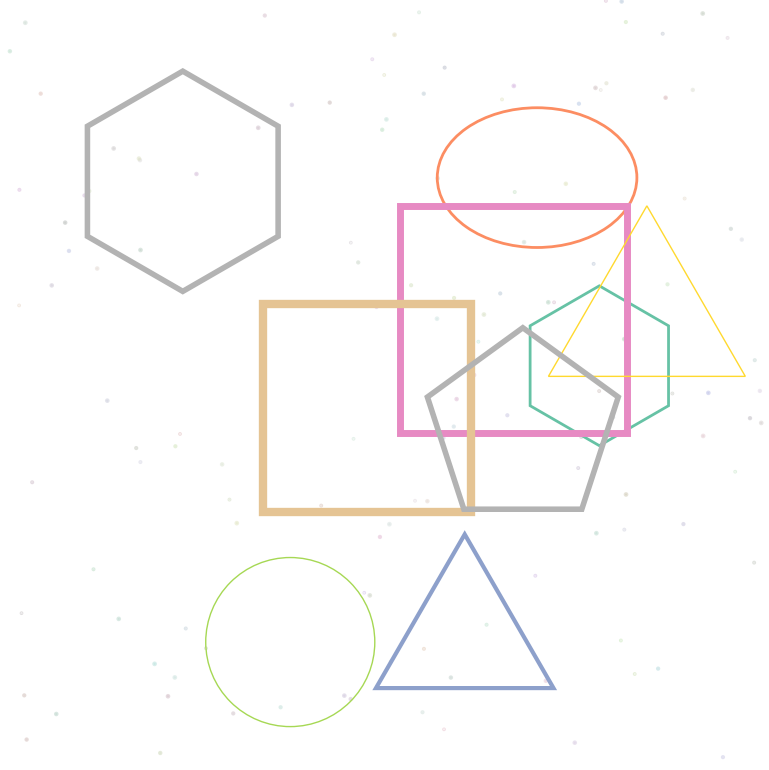[{"shape": "hexagon", "thickness": 1, "radius": 0.52, "center": [0.778, 0.525]}, {"shape": "oval", "thickness": 1, "radius": 0.65, "center": [0.697, 0.769]}, {"shape": "triangle", "thickness": 1.5, "radius": 0.67, "center": [0.604, 0.173]}, {"shape": "square", "thickness": 2.5, "radius": 0.74, "center": [0.667, 0.585]}, {"shape": "circle", "thickness": 0.5, "radius": 0.55, "center": [0.377, 0.166]}, {"shape": "triangle", "thickness": 0.5, "radius": 0.74, "center": [0.84, 0.585]}, {"shape": "square", "thickness": 3, "radius": 0.68, "center": [0.477, 0.47]}, {"shape": "hexagon", "thickness": 2, "radius": 0.71, "center": [0.237, 0.765]}, {"shape": "pentagon", "thickness": 2, "radius": 0.65, "center": [0.679, 0.444]}]